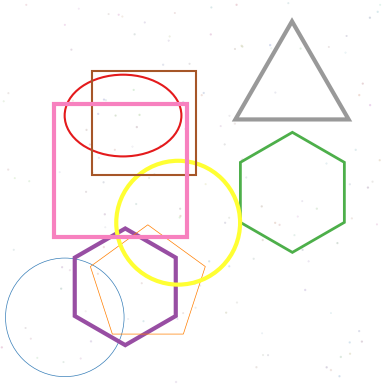[{"shape": "oval", "thickness": 1.5, "radius": 0.76, "center": [0.32, 0.7]}, {"shape": "circle", "thickness": 0.5, "radius": 0.77, "center": [0.168, 0.176]}, {"shape": "hexagon", "thickness": 2, "radius": 0.78, "center": [0.759, 0.5]}, {"shape": "hexagon", "thickness": 3, "radius": 0.76, "center": [0.325, 0.255]}, {"shape": "pentagon", "thickness": 0.5, "radius": 0.78, "center": [0.384, 0.259]}, {"shape": "circle", "thickness": 3, "radius": 0.8, "center": [0.463, 0.422]}, {"shape": "square", "thickness": 1.5, "radius": 0.68, "center": [0.374, 0.681]}, {"shape": "square", "thickness": 3, "radius": 0.87, "center": [0.313, 0.558]}, {"shape": "triangle", "thickness": 3, "radius": 0.85, "center": [0.758, 0.775]}]